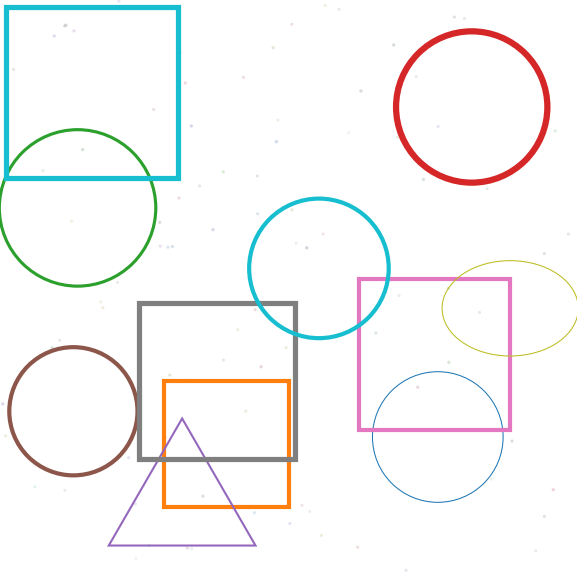[{"shape": "circle", "thickness": 0.5, "radius": 0.57, "center": [0.758, 0.242]}, {"shape": "square", "thickness": 2, "radius": 0.54, "center": [0.392, 0.231]}, {"shape": "circle", "thickness": 1.5, "radius": 0.68, "center": [0.134, 0.639]}, {"shape": "circle", "thickness": 3, "radius": 0.66, "center": [0.817, 0.814]}, {"shape": "triangle", "thickness": 1, "radius": 0.73, "center": [0.315, 0.128]}, {"shape": "circle", "thickness": 2, "radius": 0.55, "center": [0.127, 0.287]}, {"shape": "square", "thickness": 2, "radius": 0.65, "center": [0.752, 0.385]}, {"shape": "square", "thickness": 2.5, "radius": 0.67, "center": [0.376, 0.34]}, {"shape": "oval", "thickness": 0.5, "radius": 0.59, "center": [0.883, 0.465]}, {"shape": "circle", "thickness": 2, "radius": 0.6, "center": [0.552, 0.534]}, {"shape": "square", "thickness": 2.5, "radius": 0.74, "center": [0.159, 0.839]}]